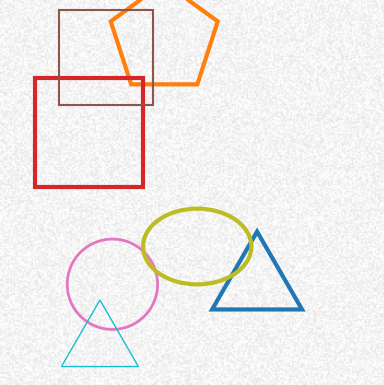[{"shape": "triangle", "thickness": 3, "radius": 0.67, "center": [0.668, 0.264]}, {"shape": "pentagon", "thickness": 3, "radius": 0.73, "center": [0.427, 0.899]}, {"shape": "square", "thickness": 3, "radius": 0.7, "center": [0.231, 0.656]}, {"shape": "square", "thickness": 1.5, "radius": 0.61, "center": [0.275, 0.851]}, {"shape": "circle", "thickness": 2, "radius": 0.59, "center": [0.292, 0.262]}, {"shape": "oval", "thickness": 3, "radius": 0.7, "center": [0.512, 0.36]}, {"shape": "triangle", "thickness": 1, "radius": 0.58, "center": [0.26, 0.106]}]